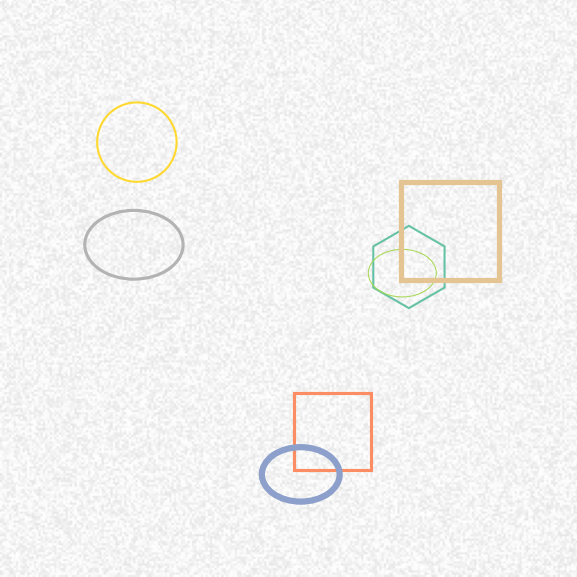[{"shape": "hexagon", "thickness": 1, "radius": 0.36, "center": [0.708, 0.537]}, {"shape": "square", "thickness": 1.5, "radius": 0.33, "center": [0.577, 0.251]}, {"shape": "oval", "thickness": 3, "radius": 0.34, "center": [0.521, 0.178]}, {"shape": "oval", "thickness": 0.5, "radius": 0.29, "center": [0.697, 0.526]}, {"shape": "circle", "thickness": 1, "radius": 0.34, "center": [0.237, 0.753]}, {"shape": "square", "thickness": 2.5, "radius": 0.42, "center": [0.78, 0.6]}, {"shape": "oval", "thickness": 1.5, "radius": 0.43, "center": [0.232, 0.575]}]